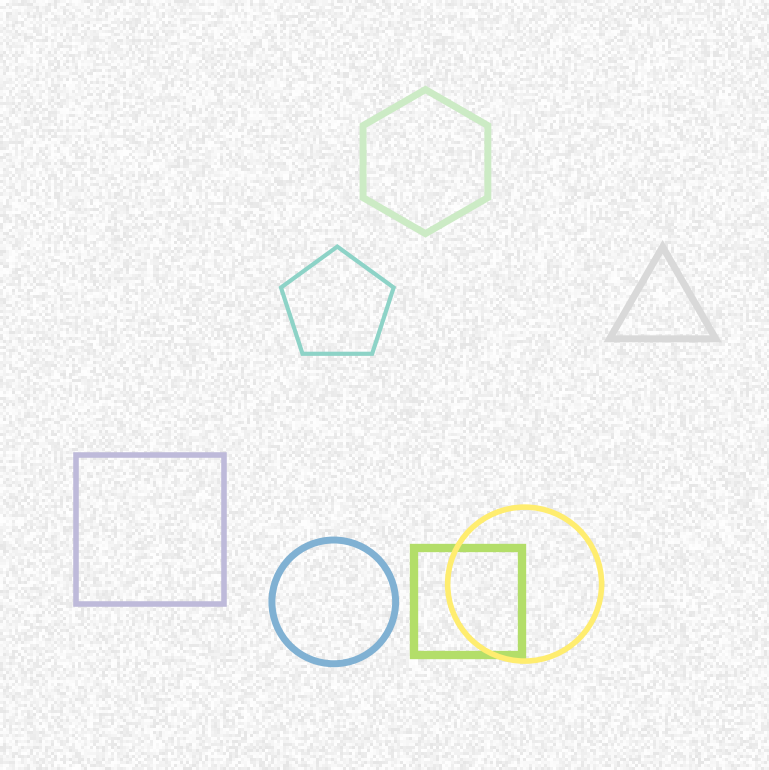[{"shape": "pentagon", "thickness": 1.5, "radius": 0.38, "center": [0.438, 0.603]}, {"shape": "square", "thickness": 2, "radius": 0.48, "center": [0.195, 0.313]}, {"shape": "circle", "thickness": 2.5, "radius": 0.4, "center": [0.433, 0.218]}, {"shape": "square", "thickness": 3, "radius": 0.35, "center": [0.608, 0.219]}, {"shape": "triangle", "thickness": 2.5, "radius": 0.4, "center": [0.861, 0.6]}, {"shape": "hexagon", "thickness": 2.5, "radius": 0.47, "center": [0.553, 0.79]}, {"shape": "circle", "thickness": 2, "radius": 0.5, "center": [0.681, 0.241]}]